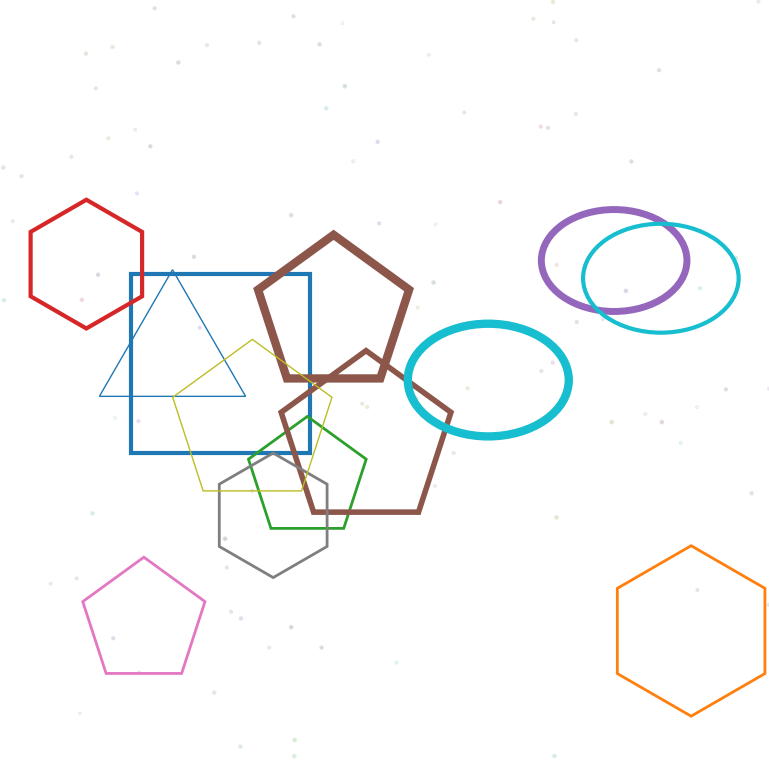[{"shape": "square", "thickness": 1.5, "radius": 0.58, "center": [0.286, 0.528]}, {"shape": "triangle", "thickness": 0.5, "radius": 0.55, "center": [0.224, 0.54]}, {"shape": "hexagon", "thickness": 1, "radius": 0.55, "center": [0.898, 0.181]}, {"shape": "pentagon", "thickness": 1, "radius": 0.4, "center": [0.399, 0.379]}, {"shape": "hexagon", "thickness": 1.5, "radius": 0.42, "center": [0.112, 0.657]}, {"shape": "oval", "thickness": 2.5, "radius": 0.47, "center": [0.798, 0.662]}, {"shape": "pentagon", "thickness": 2, "radius": 0.58, "center": [0.475, 0.429]}, {"shape": "pentagon", "thickness": 3, "radius": 0.52, "center": [0.433, 0.592]}, {"shape": "pentagon", "thickness": 1, "radius": 0.42, "center": [0.187, 0.193]}, {"shape": "hexagon", "thickness": 1, "radius": 0.4, "center": [0.355, 0.331]}, {"shape": "pentagon", "thickness": 0.5, "radius": 0.54, "center": [0.328, 0.45]}, {"shape": "oval", "thickness": 1.5, "radius": 0.51, "center": [0.858, 0.639]}, {"shape": "oval", "thickness": 3, "radius": 0.52, "center": [0.634, 0.506]}]